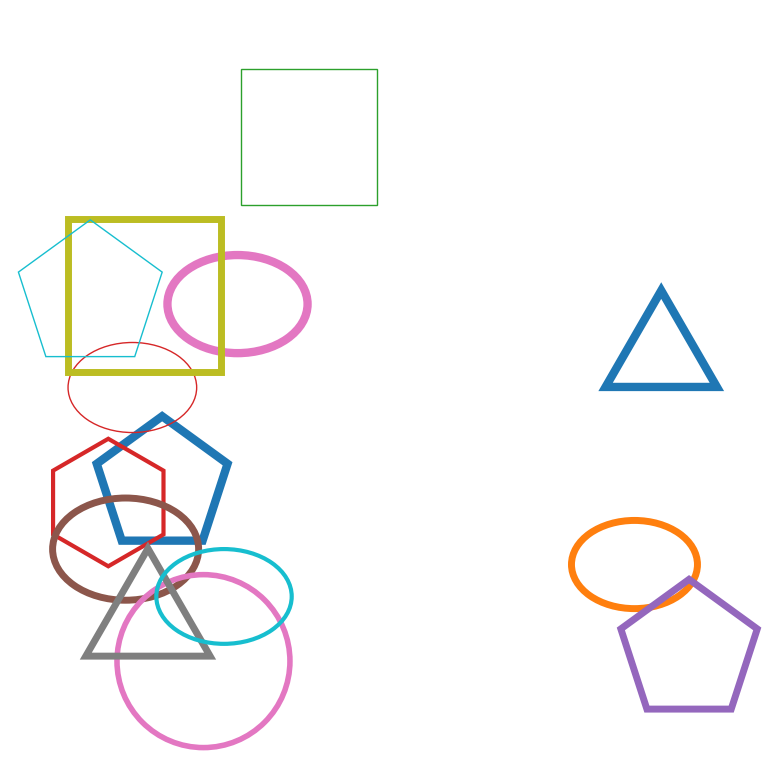[{"shape": "triangle", "thickness": 3, "radius": 0.42, "center": [0.859, 0.539]}, {"shape": "pentagon", "thickness": 3, "radius": 0.45, "center": [0.211, 0.37]}, {"shape": "oval", "thickness": 2.5, "radius": 0.41, "center": [0.824, 0.267]}, {"shape": "square", "thickness": 0.5, "radius": 0.44, "center": [0.401, 0.822]}, {"shape": "oval", "thickness": 0.5, "radius": 0.42, "center": [0.172, 0.497]}, {"shape": "hexagon", "thickness": 1.5, "radius": 0.41, "center": [0.141, 0.347]}, {"shape": "pentagon", "thickness": 2.5, "radius": 0.47, "center": [0.895, 0.154]}, {"shape": "oval", "thickness": 2.5, "radius": 0.47, "center": [0.163, 0.287]}, {"shape": "circle", "thickness": 2, "radius": 0.56, "center": [0.264, 0.141]}, {"shape": "oval", "thickness": 3, "radius": 0.45, "center": [0.308, 0.605]}, {"shape": "triangle", "thickness": 2.5, "radius": 0.47, "center": [0.192, 0.194]}, {"shape": "square", "thickness": 2.5, "radius": 0.5, "center": [0.188, 0.616]}, {"shape": "oval", "thickness": 1.5, "radius": 0.44, "center": [0.291, 0.225]}, {"shape": "pentagon", "thickness": 0.5, "radius": 0.49, "center": [0.117, 0.616]}]